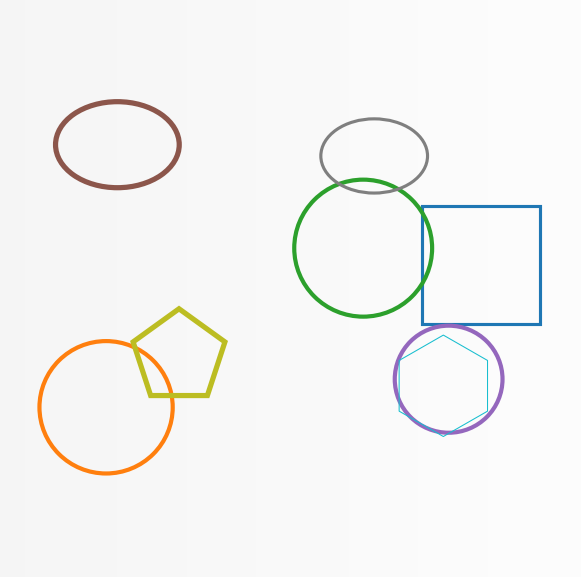[{"shape": "square", "thickness": 1.5, "radius": 0.51, "center": [0.828, 0.541]}, {"shape": "circle", "thickness": 2, "radius": 0.57, "center": [0.183, 0.294]}, {"shape": "circle", "thickness": 2, "radius": 0.59, "center": [0.625, 0.569]}, {"shape": "circle", "thickness": 2, "radius": 0.46, "center": [0.772, 0.342]}, {"shape": "oval", "thickness": 2.5, "radius": 0.53, "center": [0.202, 0.749]}, {"shape": "oval", "thickness": 1.5, "radius": 0.46, "center": [0.644, 0.729]}, {"shape": "pentagon", "thickness": 2.5, "radius": 0.42, "center": [0.308, 0.381]}, {"shape": "hexagon", "thickness": 0.5, "radius": 0.44, "center": [0.763, 0.331]}]